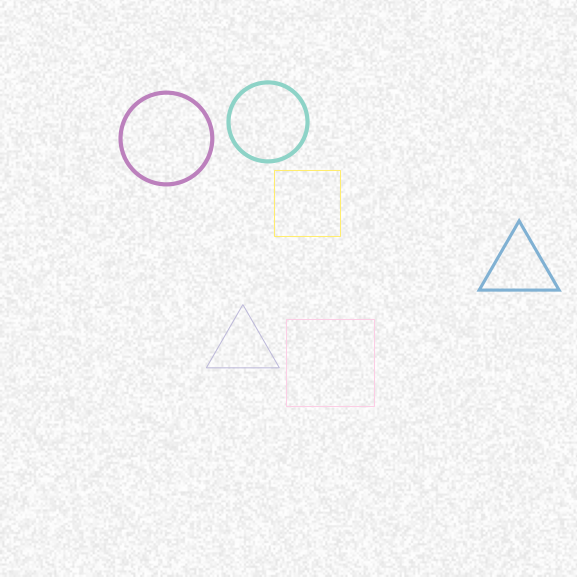[{"shape": "circle", "thickness": 2, "radius": 0.34, "center": [0.464, 0.788]}, {"shape": "triangle", "thickness": 0.5, "radius": 0.37, "center": [0.421, 0.399]}, {"shape": "triangle", "thickness": 1.5, "radius": 0.4, "center": [0.899, 0.537]}, {"shape": "square", "thickness": 0.5, "radius": 0.38, "center": [0.571, 0.371]}, {"shape": "circle", "thickness": 2, "radius": 0.4, "center": [0.288, 0.759]}, {"shape": "square", "thickness": 0.5, "radius": 0.29, "center": [0.532, 0.647]}]